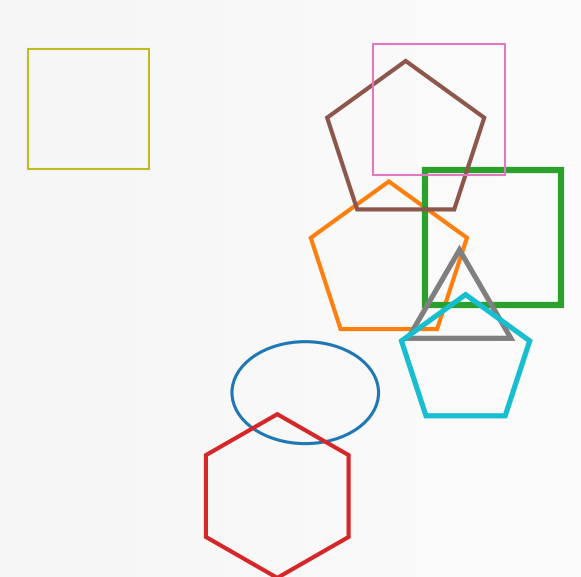[{"shape": "oval", "thickness": 1.5, "radius": 0.63, "center": [0.525, 0.319]}, {"shape": "pentagon", "thickness": 2, "radius": 0.71, "center": [0.669, 0.544]}, {"shape": "square", "thickness": 3, "radius": 0.58, "center": [0.849, 0.588]}, {"shape": "hexagon", "thickness": 2, "radius": 0.71, "center": [0.477, 0.14]}, {"shape": "pentagon", "thickness": 2, "radius": 0.71, "center": [0.698, 0.751]}, {"shape": "square", "thickness": 1, "radius": 0.57, "center": [0.755, 0.809]}, {"shape": "triangle", "thickness": 2.5, "radius": 0.51, "center": [0.791, 0.464]}, {"shape": "square", "thickness": 1, "radius": 0.52, "center": [0.152, 0.811]}, {"shape": "pentagon", "thickness": 2.5, "radius": 0.58, "center": [0.801, 0.373]}]